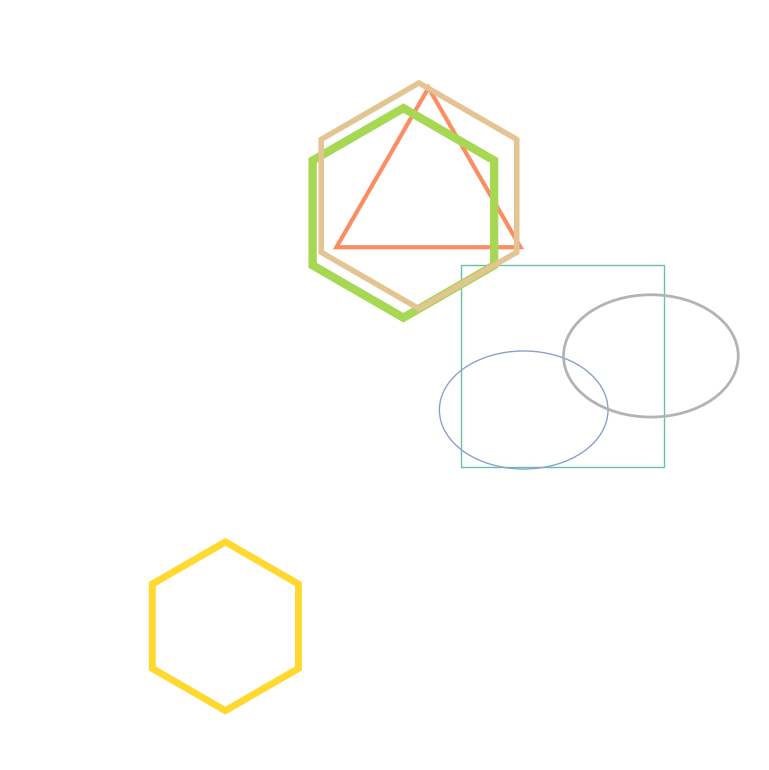[{"shape": "square", "thickness": 0.5, "radius": 0.66, "center": [0.73, 0.525]}, {"shape": "triangle", "thickness": 1.5, "radius": 0.69, "center": [0.556, 0.748]}, {"shape": "oval", "thickness": 0.5, "radius": 0.55, "center": [0.68, 0.468]}, {"shape": "hexagon", "thickness": 3, "radius": 0.68, "center": [0.524, 0.723]}, {"shape": "hexagon", "thickness": 2.5, "radius": 0.55, "center": [0.293, 0.187]}, {"shape": "hexagon", "thickness": 2, "radius": 0.73, "center": [0.544, 0.746]}, {"shape": "oval", "thickness": 1, "radius": 0.57, "center": [0.845, 0.538]}]